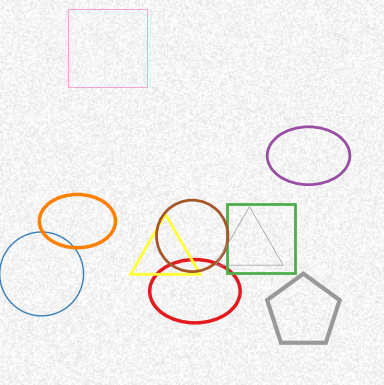[{"shape": "oval", "thickness": 2.5, "radius": 0.59, "center": [0.506, 0.244]}, {"shape": "circle", "thickness": 1, "radius": 0.54, "center": [0.108, 0.288]}, {"shape": "square", "thickness": 2, "radius": 0.45, "center": [0.678, 0.381]}, {"shape": "oval", "thickness": 2, "radius": 0.54, "center": [0.801, 0.595]}, {"shape": "oval", "thickness": 2.5, "radius": 0.49, "center": [0.201, 0.426]}, {"shape": "triangle", "thickness": 2, "radius": 0.52, "center": [0.429, 0.34]}, {"shape": "circle", "thickness": 2, "radius": 0.46, "center": [0.499, 0.387]}, {"shape": "square", "thickness": 0.5, "radius": 0.51, "center": [0.279, 0.876]}, {"shape": "triangle", "thickness": 0.5, "radius": 0.51, "center": [0.648, 0.362]}, {"shape": "pentagon", "thickness": 3, "radius": 0.5, "center": [0.788, 0.19]}]